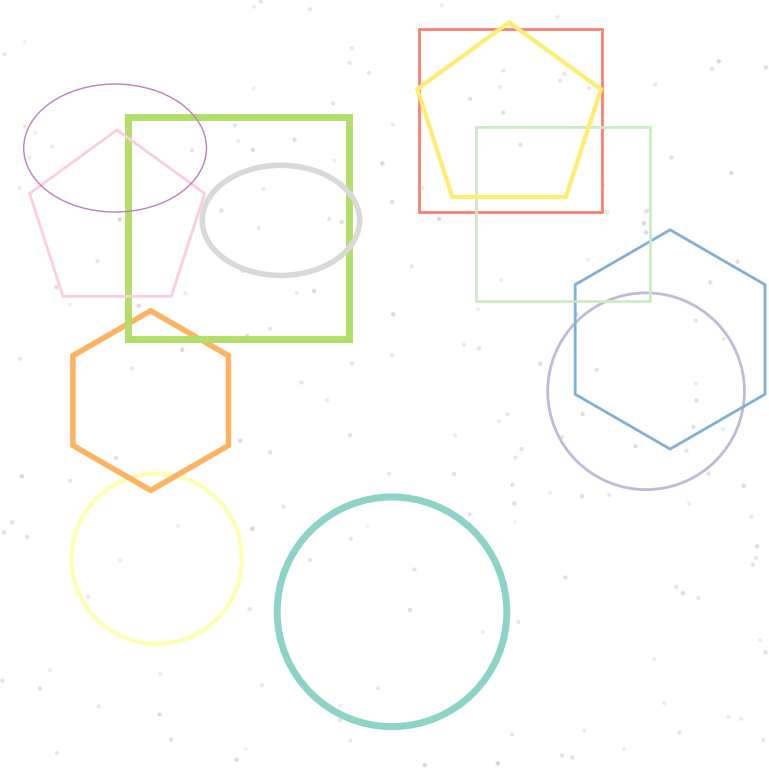[{"shape": "circle", "thickness": 2.5, "radius": 0.75, "center": [0.509, 0.205]}, {"shape": "circle", "thickness": 1.5, "radius": 0.55, "center": [0.203, 0.274]}, {"shape": "circle", "thickness": 1, "radius": 0.64, "center": [0.839, 0.492]}, {"shape": "square", "thickness": 1, "radius": 0.59, "center": [0.663, 0.844]}, {"shape": "hexagon", "thickness": 1, "radius": 0.71, "center": [0.87, 0.559]}, {"shape": "hexagon", "thickness": 2, "radius": 0.58, "center": [0.196, 0.48]}, {"shape": "square", "thickness": 2.5, "radius": 0.72, "center": [0.31, 0.704]}, {"shape": "pentagon", "thickness": 1, "radius": 0.6, "center": [0.152, 0.712]}, {"shape": "oval", "thickness": 2, "radius": 0.51, "center": [0.365, 0.714]}, {"shape": "oval", "thickness": 0.5, "radius": 0.59, "center": [0.149, 0.808]}, {"shape": "square", "thickness": 1, "radius": 0.57, "center": [0.731, 0.722]}, {"shape": "pentagon", "thickness": 1.5, "radius": 0.63, "center": [0.661, 0.846]}]